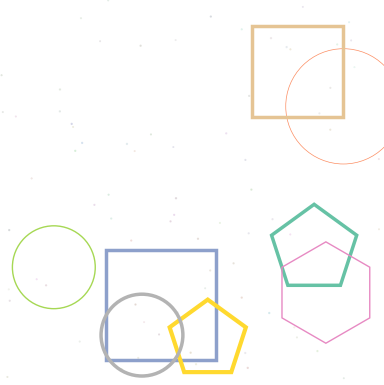[{"shape": "pentagon", "thickness": 2.5, "radius": 0.58, "center": [0.816, 0.353]}, {"shape": "circle", "thickness": 0.5, "radius": 0.75, "center": [0.892, 0.724]}, {"shape": "square", "thickness": 2.5, "radius": 0.72, "center": [0.417, 0.208]}, {"shape": "hexagon", "thickness": 1, "radius": 0.66, "center": [0.846, 0.24]}, {"shape": "circle", "thickness": 1, "radius": 0.54, "center": [0.14, 0.306]}, {"shape": "pentagon", "thickness": 3, "radius": 0.52, "center": [0.54, 0.118]}, {"shape": "square", "thickness": 2.5, "radius": 0.59, "center": [0.772, 0.815]}, {"shape": "circle", "thickness": 2.5, "radius": 0.53, "center": [0.369, 0.13]}]